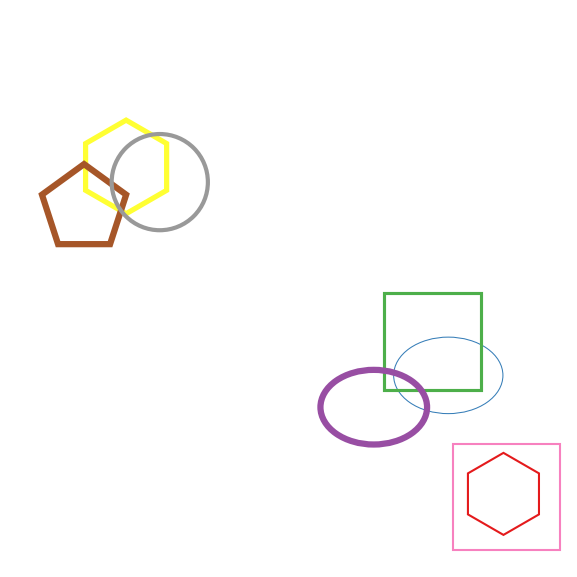[{"shape": "hexagon", "thickness": 1, "radius": 0.36, "center": [0.872, 0.144]}, {"shape": "oval", "thickness": 0.5, "radius": 0.47, "center": [0.776, 0.349]}, {"shape": "square", "thickness": 1.5, "radius": 0.42, "center": [0.749, 0.408]}, {"shape": "oval", "thickness": 3, "radius": 0.46, "center": [0.647, 0.294]}, {"shape": "hexagon", "thickness": 2.5, "radius": 0.41, "center": [0.218, 0.71]}, {"shape": "pentagon", "thickness": 3, "radius": 0.38, "center": [0.146, 0.638]}, {"shape": "square", "thickness": 1, "radius": 0.46, "center": [0.877, 0.138]}, {"shape": "circle", "thickness": 2, "radius": 0.42, "center": [0.277, 0.684]}]